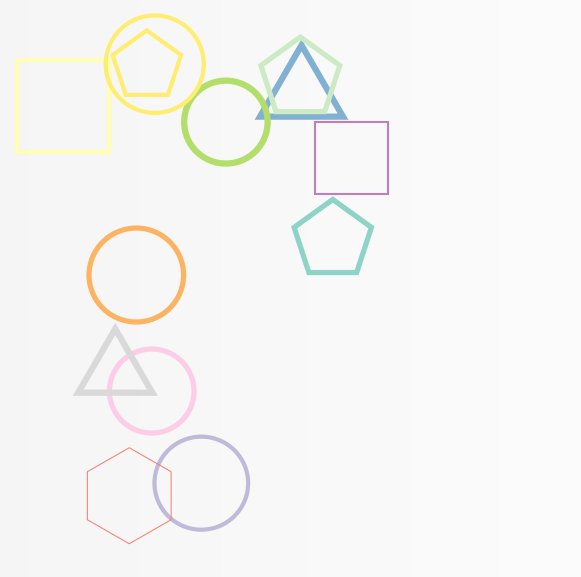[{"shape": "pentagon", "thickness": 2.5, "radius": 0.35, "center": [0.573, 0.584]}, {"shape": "square", "thickness": 2, "radius": 0.4, "center": [0.108, 0.816]}, {"shape": "circle", "thickness": 2, "radius": 0.4, "center": [0.346, 0.162]}, {"shape": "hexagon", "thickness": 0.5, "radius": 0.42, "center": [0.222, 0.141]}, {"shape": "triangle", "thickness": 3, "radius": 0.41, "center": [0.519, 0.838]}, {"shape": "circle", "thickness": 2.5, "radius": 0.41, "center": [0.235, 0.523]}, {"shape": "circle", "thickness": 3, "radius": 0.36, "center": [0.389, 0.788]}, {"shape": "circle", "thickness": 2.5, "radius": 0.36, "center": [0.261, 0.322]}, {"shape": "triangle", "thickness": 3, "radius": 0.37, "center": [0.198, 0.356]}, {"shape": "square", "thickness": 1, "radius": 0.31, "center": [0.604, 0.726]}, {"shape": "pentagon", "thickness": 2.5, "radius": 0.36, "center": [0.517, 0.864]}, {"shape": "circle", "thickness": 2, "radius": 0.42, "center": [0.266, 0.888]}, {"shape": "pentagon", "thickness": 2, "radius": 0.31, "center": [0.253, 0.885]}]